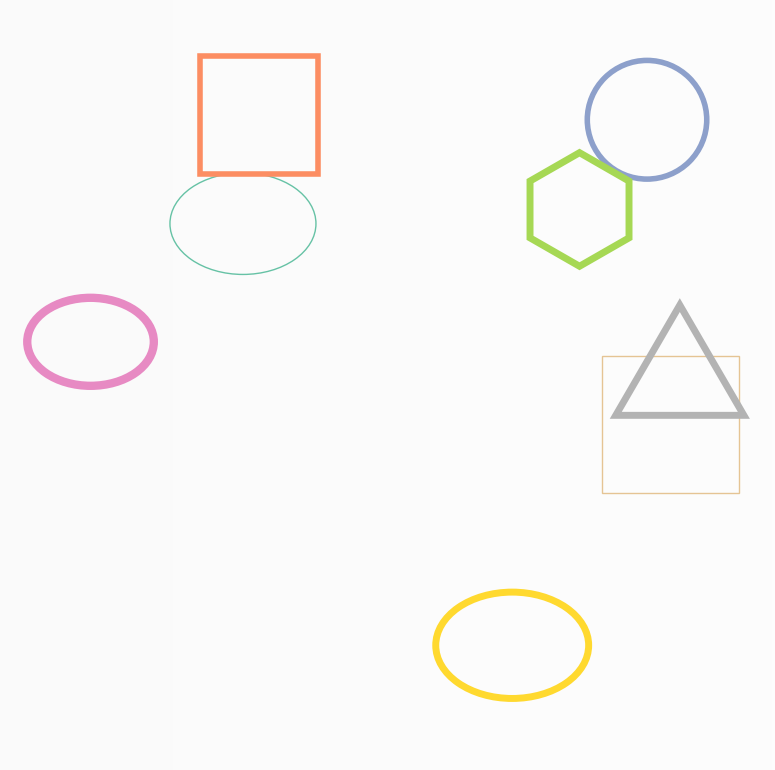[{"shape": "oval", "thickness": 0.5, "radius": 0.47, "center": [0.313, 0.71]}, {"shape": "square", "thickness": 2, "radius": 0.38, "center": [0.334, 0.85]}, {"shape": "circle", "thickness": 2, "radius": 0.39, "center": [0.835, 0.844]}, {"shape": "oval", "thickness": 3, "radius": 0.41, "center": [0.117, 0.556]}, {"shape": "hexagon", "thickness": 2.5, "radius": 0.37, "center": [0.748, 0.728]}, {"shape": "oval", "thickness": 2.5, "radius": 0.49, "center": [0.661, 0.162]}, {"shape": "square", "thickness": 0.5, "radius": 0.44, "center": [0.865, 0.449]}, {"shape": "triangle", "thickness": 2.5, "radius": 0.48, "center": [0.877, 0.508]}]